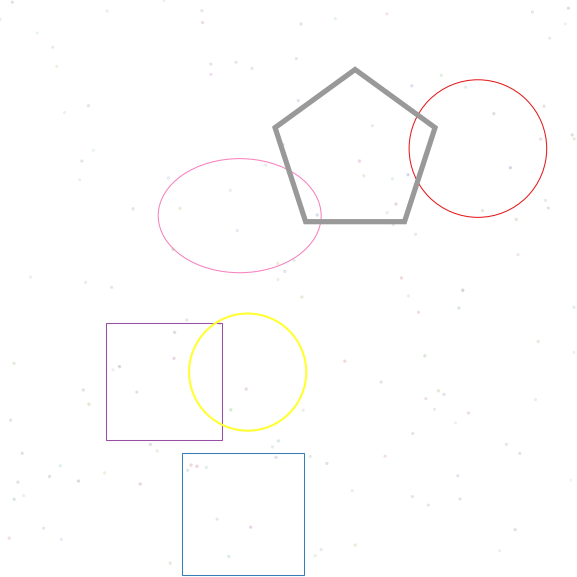[{"shape": "circle", "thickness": 0.5, "radius": 0.6, "center": [0.828, 0.742]}, {"shape": "square", "thickness": 0.5, "radius": 0.53, "center": [0.422, 0.11]}, {"shape": "square", "thickness": 0.5, "radius": 0.51, "center": [0.284, 0.338]}, {"shape": "circle", "thickness": 1, "radius": 0.51, "center": [0.429, 0.355]}, {"shape": "oval", "thickness": 0.5, "radius": 0.71, "center": [0.415, 0.626]}, {"shape": "pentagon", "thickness": 2.5, "radius": 0.73, "center": [0.615, 0.733]}]